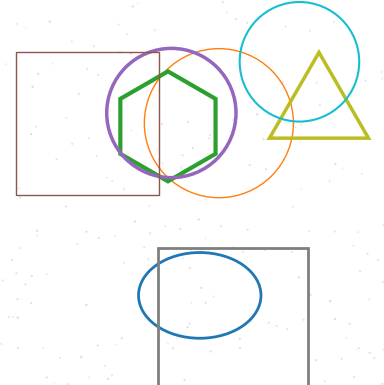[{"shape": "oval", "thickness": 2, "radius": 0.8, "center": [0.519, 0.233]}, {"shape": "circle", "thickness": 1, "radius": 0.97, "center": [0.569, 0.68]}, {"shape": "hexagon", "thickness": 3, "radius": 0.71, "center": [0.436, 0.672]}, {"shape": "circle", "thickness": 2.5, "radius": 0.84, "center": [0.445, 0.706]}, {"shape": "square", "thickness": 1, "radius": 0.92, "center": [0.228, 0.679]}, {"shape": "square", "thickness": 2, "radius": 0.98, "center": [0.606, 0.161]}, {"shape": "triangle", "thickness": 2.5, "radius": 0.74, "center": [0.828, 0.715]}, {"shape": "circle", "thickness": 1.5, "radius": 0.78, "center": [0.778, 0.84]}]